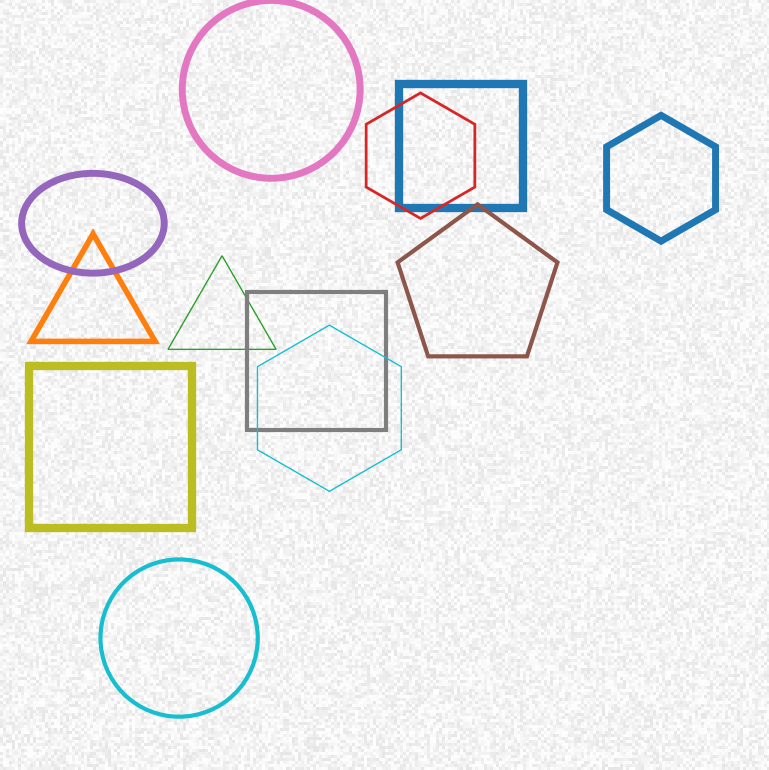[{"shape": "square", "thickness": 3, "radius": 0.4, "center": [0.598, 0.811]}, {"shape": "hexagon", "thickness": 2.5, "radius": 0.41, "center": [0.859, 0.769]}, {"shape": "triangle", "thickness": 2, "radius": 0.47, "center": [0.121, 0.603]}, {"shape": "triangle", "thickness": 0.5, "radius": 0.41, "center": [0.288, 0.587]}, {"shape": "hexagon", "thickness": 1, "radius": 0.41, "center": [0.546, 0.798]}, {"shape": "oval", "thickness": 2.5, "radius": 0.46, "center": [0.121, 0.71]}, {"shape": "pentagon", "thickness": 1.5, "radius": 0.55, "center": [0.62, 0.626]}, {"shape": "circle", "thickness": 2.5, "radius": 0.58, "center": [0.352, 0.884]}, {"shape": "square", "thickness": 1.5, "radius": 0.45, "center": [0.411, 0.531]}, {"shape": "square", "thickness": 3, "radius": 0.53, "center": [0.143, 0.419]}, {"shape": "hexagon", "thickness": 0.5, "radius": 0.54, "center": [0.428, 0.47]}, {"shape": "circle", "thickness": 1.5, "radius": 0.51, "center": [0.233, 0.171]}]